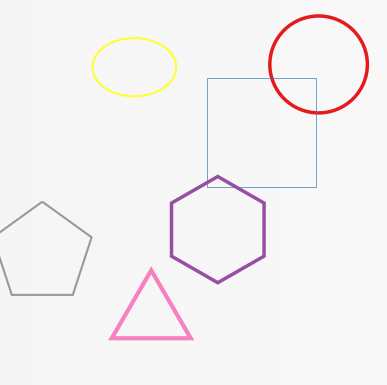[{"shape": "circle", "thickness": 2.5, "radius": 0.63, "center": [0.822, 0.833]}, {"shape": "square", "thickness": 0.5, "radius": 0.7, "center": [0.676, 0.656]}, {"shape": "hexagon", "thickness": 2.5, "radius": 0.69, "center": [0.562, 0.404]}, {"shape": "oval", "thickness": 1.5, "radius": 0.54, "center": [0.347, 0.826]}, {"shape": "triangle", "thickness": 3, "radius": 0.59, "center": [0.39, 0.18]}, {"shape": "pentagon", "thickness": 1.5, "radius": 0.67, "center": [0.109, 0.342]}]